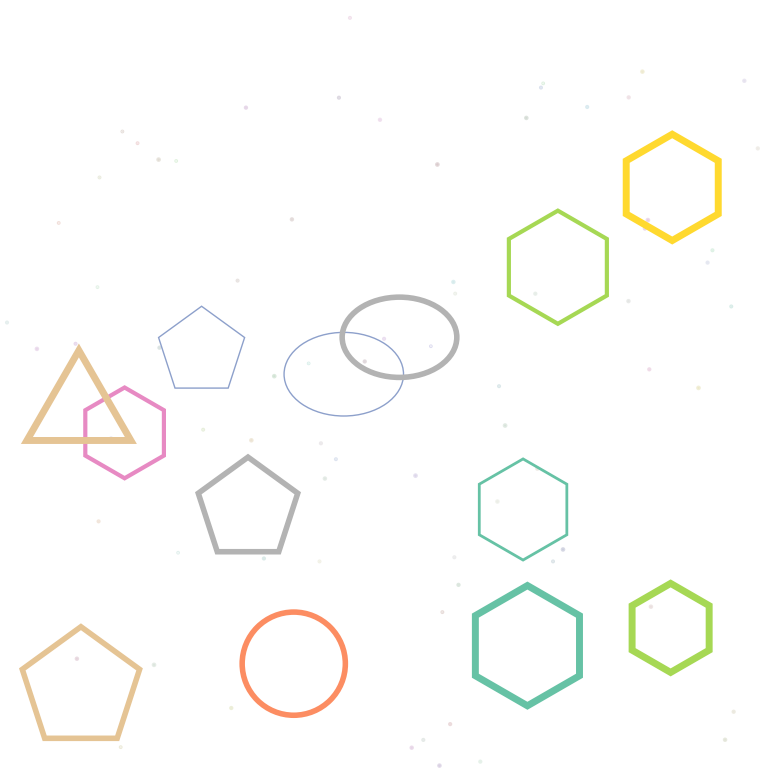[{"shape": "hexagon", "thickness": 2.5, "radius": 0.39, "center": [0.685, 0.161]}, {"shape": "hexagon", "thickness": 1, "radius": 0.33, "center": [0.679, 0.338]}, {"shape": "circle", "thickness": 2, "radius": 0.33, "center": [0.382, 0.138]}, {"shape": "oval", "thickness": 0.5, "radius": 0.39, "center": [0.446, 0.514]}, {"shape": "pentagon", "thickness": 0.5, "radius": 0.29, "center": [0.262, 0.544]}, {"shape": "hexagon", "thickness": 1.5, "radius": 0.29, "center": [0.162, 0.438]}, {"shape": "hexagon", "thickness": 2.5, "radius": 0.29, "center": [0.871, 0.185]}, {"shape": "hexagon", "thickness": 1.5, "radius": 0.37, "center": [0.725, 0.653]}, {"shape": "hexagon", "thickness": 2.5, "radius": 0.35, "center": [0.873, 0.757]}, {"shape": "triangle", "thickness": 2.5, "radius": 0.39, "center": [0.102, 0.467]}, {"shape": "pentagon", "thickness": 2, "radius": 0.4, "center": [0.105, 0.106]}, {"shape": "pentagon", "thickness": 2, "radius": 0.34, "center": [0.322, 0.338]}, {"shape": "oval", "thickness": 2, "radius": 0.37, "center": [0.519, 0.562]}]